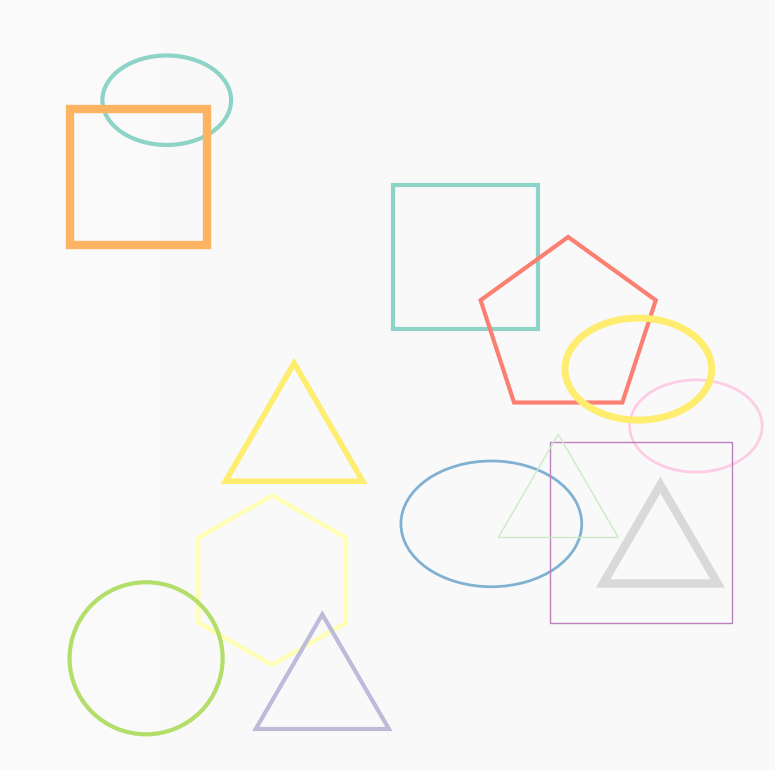[{"shape": "square", "thickness": 1.5, "radius": 0.47, "center": [0.601, 0.666]}, {"shape": "oval", "thickness": 1.5, "radius": 0.42, "center": [0.215, 0.87]}, {"shape": "hexagon", "thickness": 1.5, "radius": 0.55, "center": [0.351, 0.246]}, {"shape": "triangle", "thickness": 1.5, "radius": 0.5, "center": [0.416, 0.103]}, {"shape": "pentagon", "thickness": 1.5, "radius": 0.59, "center": [0.733, 0.573]}, {"shape": "oval", "thickness": 1, "radius": 0.58, "center": [0.634, 0.32]}, {"shape": "square", "thickness": 3, "radius": 0.44, "center": [0.179, 0.77]}, {"shape": "circle", "thickness": 1.5, "radius": 0.49, "center": [0.189, 0.145]}, {"shape": "oval", "thickness": 1, "radius": 0.43, "center": [0.898, 0.447]}, {"shape": "triangle", "thickness": 3, "radius": 0.43, "center": [0.852, 0.285]}, {"shape": "square", "thickness": 0.5, "radius": 0.59, "center": [0.828, 0.308]}, {"shape": "triangle", "thickness": 0.5, "radius": 0.45, "center": [0.72, 0.347]}, {"shape": "oval", "thickness": 2.5, "radius": 0.47, "center": [0.824, 0.521]}, {"shape": "triangle", "thickness": 2, "radius": 0.51, "center": [0.379, 0.426]}]